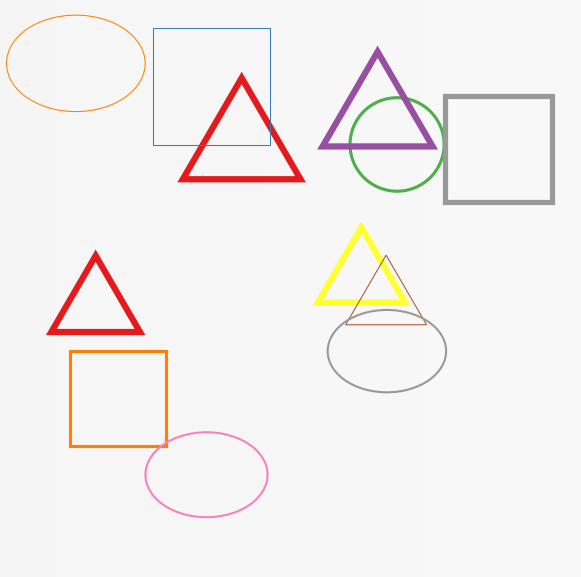[{"shape": "triangle", "thickness": 3, "radius": 0.58, "center": [0.416, 0.747]}, {"shape": "triangle", "thickness": 3, "radius": 0.44, "center": [0.165, 0.468]}, {"shape": "square", "thickness": 0.5, "radius": 0.5, "center": [0.364, 0.849]}, {"shape": "circle", "thickness": 1.5, "radius": 0.4, "center": [0.683, 0.749]}, {"shape": "triangle", "thickness": 3, "radius": 0.55, "center": [0.65, 0.8]}, {"shape": "oval", "thickness": 0.5, "radius": 0.6, "center": [0.13, 0.889]}, {"shape": "square", "thickness": 1.5, "radius": 0.41, "center": [0.203, 0.309]}, {"shape": "triangle", "thickness": 3, "radius": 0.43, "center": [0.622, 0.519]}, {"shape": "triangle", "thickness": 0.5, "radius": 0.4, "center": [0.664, 0.477]}, {"shape": "oval", "thickness": 1, "radius": 0.53, "center": [0.355, 0.177]}, {"shape": "square", "thickness": 2.5, "radius": 0.46, "center": [0.858, 0.741]}, {"shape": "oval", "thickness": 1, "radius": 0.51, "center": [0.666, 0.391]}]